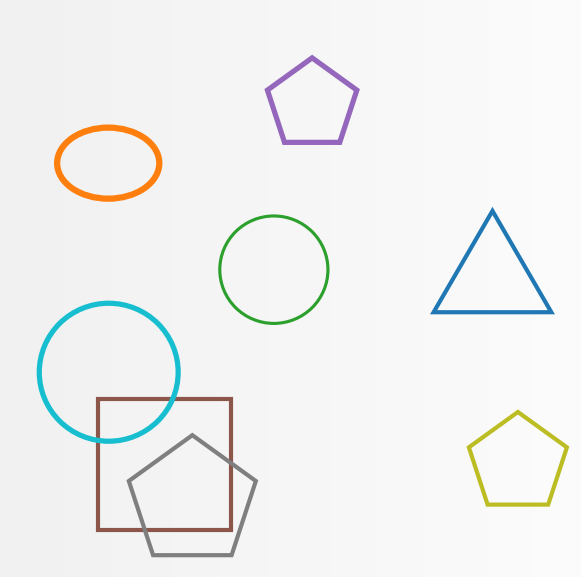[{"shape": "triangle", "thickness": 2, "radius": 0.58, "center": [0.847, 0.517]}, {"shape": "oval", "thickness": 3, "radius": 0.44, "center": [0.186, 0.717]}, {"shape": "circle", "thickness": 1.5, "radius": 0.47, "center": [0.471, 0.532]}, {"shape": "pentagon", "thickness": 2.5, "radius": 0.4, "center": [0.537, 0.818]}, {"shape": "square", "thickness": 2, "radius": 0.57, "center": [0.283, 0.195]}, {"shape": "pentagon", "thickness": 2, "radius": 0.57, "center": [0.331, 0.131]}, {"shape": "pentagon", "thickness": 2, "radius": 0.44, "center": [0.891, 0.197]}, {"shape": "circle", "thickness": 2.5, "radius": 0.6, "center": [0.187, 0.355]}]